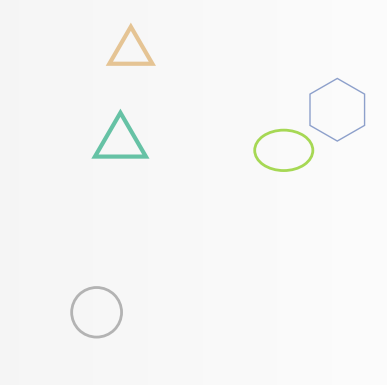[{"shape": "triangle", "thickness": 3, "radius": 0.38, "center": [0.311, 0.631]}, {"shape": "hexagon", "thickness": 1, "radius": 0.41, "center": [0.87, 0.715]}, {"shape": "oval", "thickness": 2, "radius": 0.38, "center": [0.732, 0.609]}, {"shape": "triangle", "thickness": 3, "radius": 0.32, "center": [0.338, 0.866]}, {"shape": "circle", "thickness": 2, "radius": 0.32, "center": [0.249, 0.189]}]